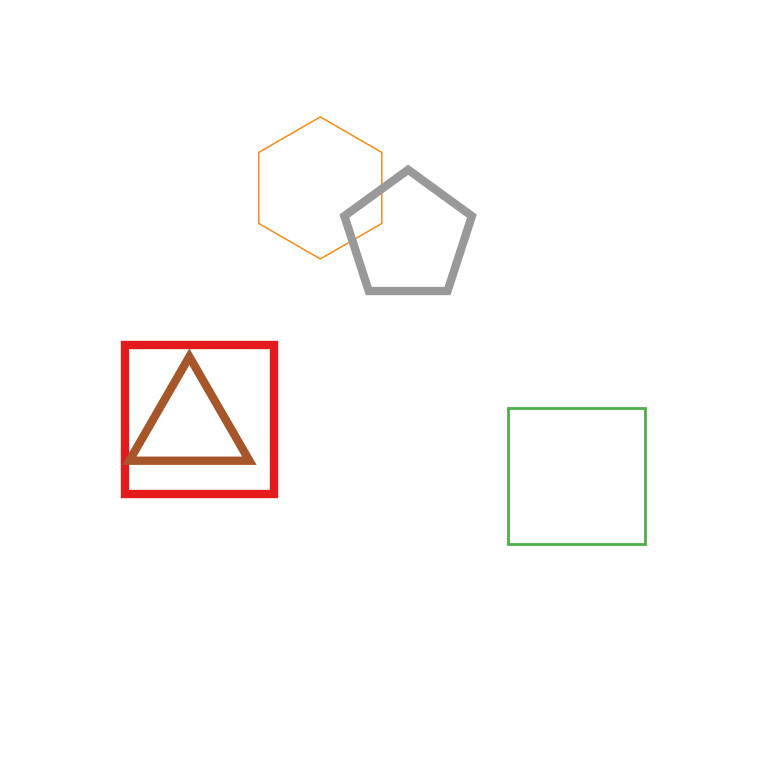[{"shape": "square", "thickness": 3, "radius": 0.49, "center": [0.259, 0.455]}, {"shape": "square", "thickness": 1, "radius": 0.44, "center": [0.749, 0.382]}, {"shape": "hexagon", "thickness": 0.5, "radius": 0.46, "center": [0.416, 0.756]}, {"shape": "triangle", "thickness": 3, "radius": 0.45, "center": [0.246, 0.447]}, {"shape": "pentagon", "thickness": 3, "radius": 0.44, "center": [0.53, 0.692]}]